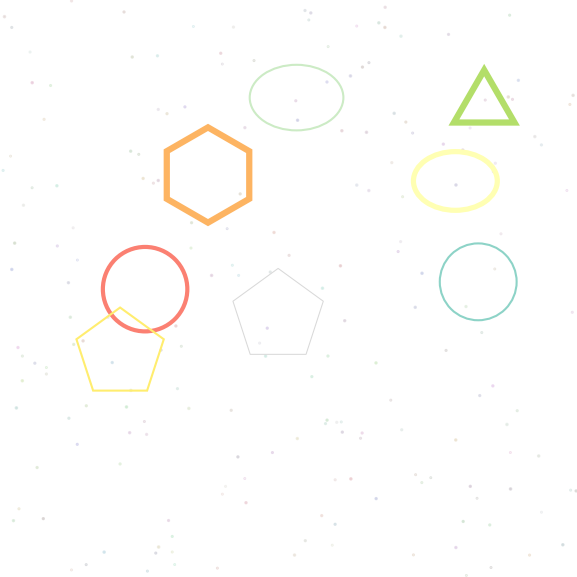[{"shape": "circle", "thickness": 1, "radius": 0.33, "center": [0.828, 0.511]}, {"shape": "oval", "thickness": 2.5, "radius": 0.36, "center": [0.789, 0.686]}, {"shape": "circle", "thickness": 2, "radius": 0.37, "center": [0.251, 0.498]}, {"shape": "hexagon", "thickness": 3, "radius": 0.41, "center": [0.36, 0.696]}, {"shape": "triangle", "thickness": 3, "radius": 0.3, "center": [0.838, 0.817]}, {"shape": "pentagon", "thickness": 0.5, "radius": 0.41, "center": [0.482, 0.452]}, {"shape": "oval", "thickness": 1, "radius": 0.41, "center": [0.514, 0.83]}, {"shape": "pentagon", "thickness": 1, "radius": 0.4, "center": [0.208, 0.387]}]